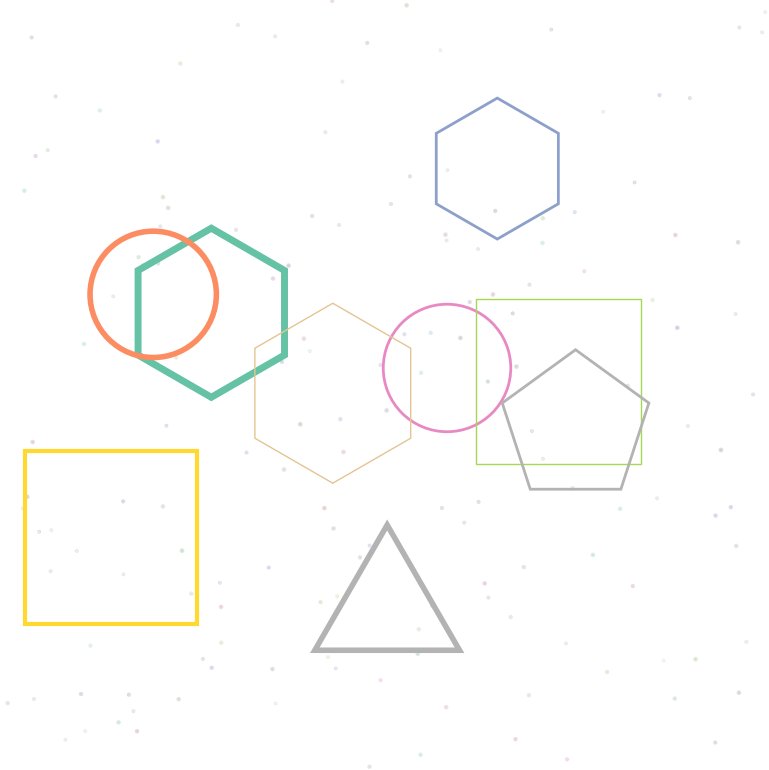[{"shape": "hexagon", "thickness": 2.5, "radius": 0.55, "center": [0.274, 0.594]}, {"shape": "circle", "thickness": 2, "radius": 0.41, "center": [0.199, 0.618]}, {"shape": "hexagon", "thickness": 1, "radius": 0.46, "center": [0.646, 0.781]}, {"shape": "circle", "thickness": 1, "radius": 0.41, "center": [0.581, 0.522]}, {"shape": "square", "thickness": 0.5, "radius": 0.54, "center": [0.725, 0.505]}, {"shape": "square", "thickness": 1.5, "radius": 0.56, "center": [0.145, 0.302]}, {"shape": "hexagon", "thickness": 0.5, "radius": 0.58, "center": [0.432, 0.489]}, {"shape": "pentagon", "thickness": 1, "radius": 0.5, "center": [0.747, 0.446]}, {"shape": "triangle", "thickness": 2, "radius": 0.54, "center": [0.503, 0.21]}]